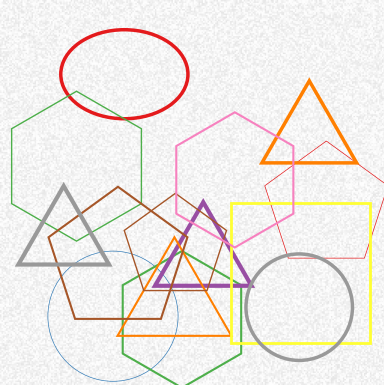[{"shape": "oval", "thickness": 2.5, "radius": 0.83, "center": [0.323, 0.807]}, {"shape": "pentagon", "thickness": 0.5, "radius": 0.84, "center": [0.848, 0.466]}, {"shape": "circle", "thickness": 0.5, "radius": 0.85, "center": [0.293, 0.179]}, {"shape": "hexagon", "thickness": 1, "radius": 0.97, "center": [0.199, 0.568]}, {"shape": "hexagon", "thickness": 1.5, "radius": 0.89, "center": [0.473, 0.17]}, {"shape": "triangle", "thickness": 3, "radius": 0.72, "center": [0.528, 0.33]}, {"shape": "triangle", "thickness": 2.5, "radius": 0.71, "center": [0.803, 0.648]}, {"shape": "triangle", "thickness": 1.5, "radius": 0.85, "center": [0.453, 0.213]}, {"shape": "square", "thickness": 2, "radius": 0.91, "center": [0.78, 0.292]}, {"shape": "pentagon", "thickness": 1, "radius": 0.7, "center": [0.456, 0.358]}, {"shape": "pentagon", "thickness": 1.5, "radius": 0.95, "center": [0.306, 0.325]}, {"shape": "hexagon", "thickness": 1.5, "radius": 0.88, "center": [0.61, 0.533]}, {"shape": "triangle", "thickness": 3, "radius": 0.68, "center": [0.165, 0.381]}, {"shape": "circle", "thickness": 2.5, "radius": 0.69, "center": [0.777, 0.202]}]